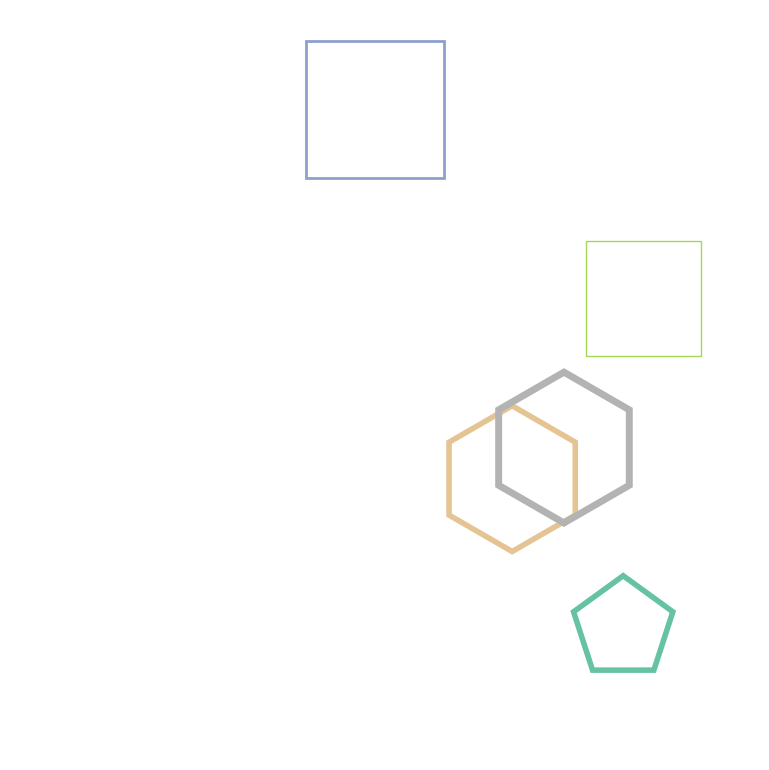[{"shape": "pentagon", "thickness": 2, "radius": 0.34, "center": [0.809, 0.185]}, {"shape": "square", "thickness": 1, "radius": 0.45, "center": [0.487, 0.858]}, {"shape": "square", "thickness": 0.5, "radius": 0.37, "center": [0.835, 0.613]}, {"shape": "hexagon", "thickness": 2, "radius": 0.47, "center": [0.665, 0.378]}, {"shape": "hexagon", "thickness": 2.5, "radius": 0.49, "center": [0.732, 0.419]}]